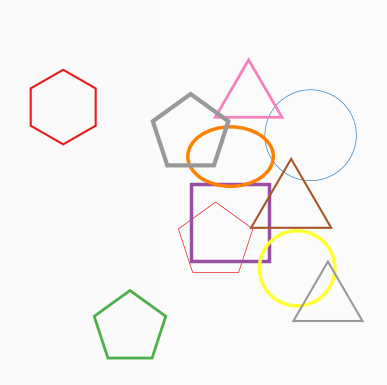[{"shape": "hexagon", "thickness": 1.5, "radius": 0.48, "center": [0.163, 0.722]}, {"shape": "pentagon", "thickness": 0.5, "radius": 0.5, "center": [0.556, 0.374]}, {"shape": "circle", "thickness": 0.5, "radius": 0.59, "center": [0.802, 0.649]}, {"shape": "pentagon", "thickness": 2, "radius": 0.49, "center": [0.335, 0.148]}, {"shape": "square", "thickness": 2.5, "radius": 0.5, "center": [0.593, 0.423]}, {"shape": "oval", "thickness": 2.5, "radius": 0.55, "center": [0.595, 0.593]}, {"shape": "circle", "thickness": 2.5, "radius": 0.49, "center": [0.767, 0.303]}, {"shape": "triangle", "thickness": 1.5, "radius": 0.6, "center": [0.751, 0.468]}, {"shape": "triangle", "thickness": 2, "radius": 0.5, "center": [0.642, 0.745]}, {"shape": "triangle", "thickness": 1.5, "radius": 0.51, "center": [0.846, 0.218]}, {"shape": "pentagon", "thickness": 3, "radius": 0.51, "center": [0.492, 0.653]}]